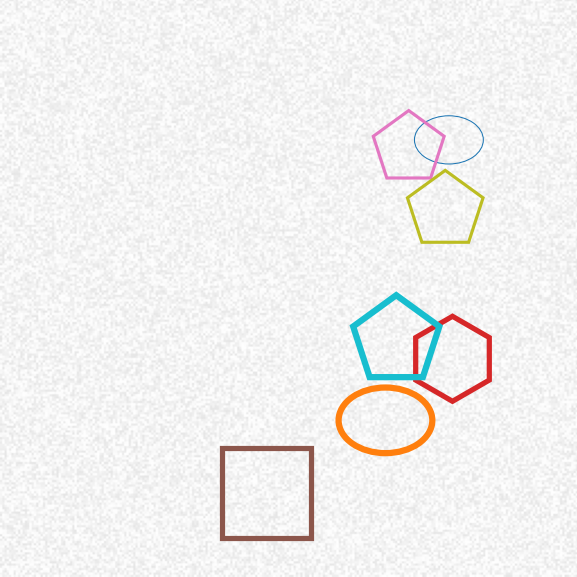[{"shape": "oval", "thickness": 0.5, "radius": 0.3, "center": [0.777, 0.757]}, {"shape": "oval", "thickness": 3, "radius": 0.41, "center": [0.667, 0.271]}, {"shape": "hexagon", "thickness": 2.5, "radius": 0.37, "center": [0.784, 0.378]}, {"shape": "square", "thickness": 2.5, "radius": 0.39, "center": [0.462, 0.146]}, {"shape": "pentagon", "thickness": 1.5, "radius": 0.32, "center": [0.708, 0.743]}, {"shape": "pentagon", "thickness": 1.5, "radius": 0.34, "center": [0.771, 0.635]}, {"shape": "pentagon", "thickness": 3, "radius": 0.39, "center": [0.686, 0.41]}]